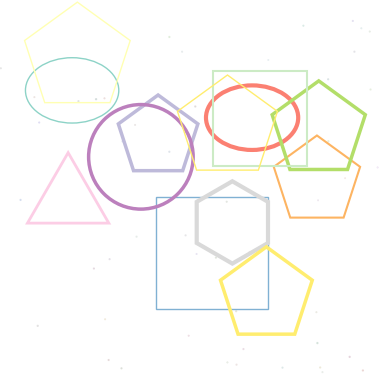[{"shape": "oval", "thickness": 1, "radius": 0.61, "center": [0.187, 0.765]}, {"shape": "pentagon", "thickness": 1, "radius": 0.72, "center": [0.201, 0.85]}, {"shape": "pentagon", "thickness": 2.5, "radius": 0.54, "center": [0.411, 0.645]}, {"shape": "oval", "thickness": 3, "radius": 0.6, "center": [0.655, 0.694]}, {"shape": "square", "thickness": 1, "radius": 0.73, "center": [0.55, 0.342]}, {"shape": "pentagon", "thickness": 1.5, "radius": 0.59, "center": [0.823, 0.53]}, {"shape": "pentagon", "thickness": 2.5, "radius": 0.64, "center": [0.828, 0.663]}, {"shape": "triangle", "thickness": 2, "radius": 0.61, "center": [0.177, 0.481]}, {"shape": "hexagon", "thickness": 3, "radius": 0.53, "center": [0.604, 0.422]}, {"shape": "circle", "thickness": 2.5, "radius": 0.68, "center": [0.366, 0.593]}, {"shape": "square", "thickness": 1.5, "radius": 0.61, "center": [0.676, 0.692]}, {"shape": "pentagon", "thickness": 2.5, "radius": 0.63, "center": [0.692, 0.233]}, {"shape": "pentagon", "thickness": 1, "radius": 0.68, "center": [0.591, 0.669]}]